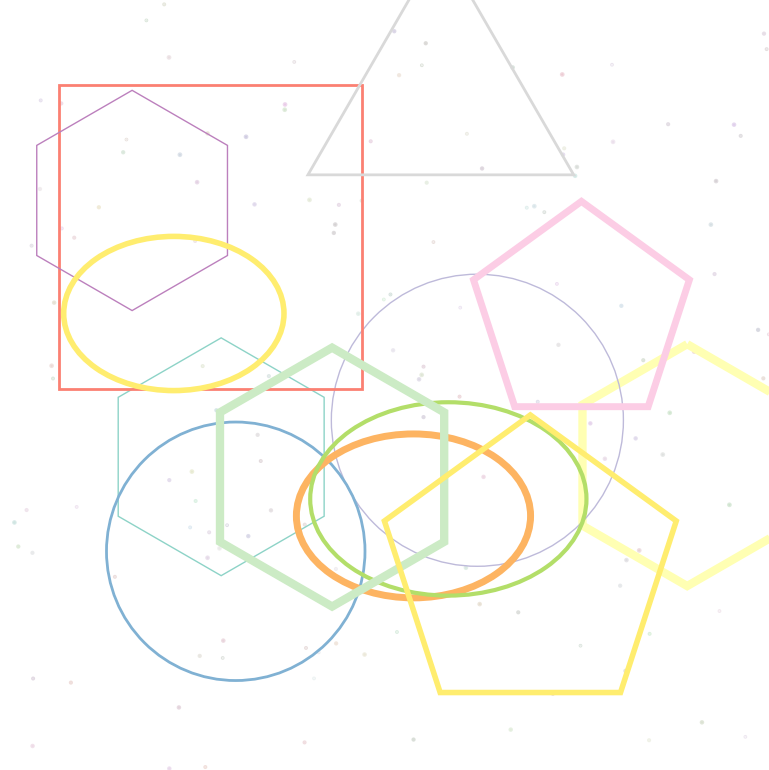[{"shape": "hexagon", "thickness": 0.5, "radius": 0.77, "center": [0.287, 0.407]}, {"shape": "hexagon", "thickness": 3, "radius": 0.79, "center": [0.892, 0.396]}, {"shape": "circle", "thickness": 0.5, "radius": 0.95, "center": [0.62, 0.454]}, {"shape": "square", "thickness": 1, "radius": 0.98, "center": [0.273, 0.692]}, {"shape": "circle", "thickness": 1, "radius": 0.84, "center": [0.306, 0.284]}, {"shape": "oval", "thickness": 2.5, "radius": 0.76, "center": [0.537, 0.33]}, {"shape": "oval", "thickness": 1.5, "radius": 0.9, "center": [0.582, 0.352]}, {"shape": "pentagon", "thickness": 2.5, "radius": 0.74, "center": [0.755, 0.591]}, {"shape": "triangle", "thickness": 1, "radius": 1.0, "center": [0.572, 0.873]}, {"shape": "hexagon", "thickness": 0.5, "radius": 0.72, "center": [0.172, 0.74]}, {"shape": "hexagon", "thickness": 3, "radius": 0.84, "center": [0.431, 0.38]}, {"shape": "oval", "thickness": 2, "radius": 0.72, "center": [0.226, 0.593]}, {"shape": "pentagon", "thickness": 2, "radius": 1.0, "center": [0.689, 0.262]}]